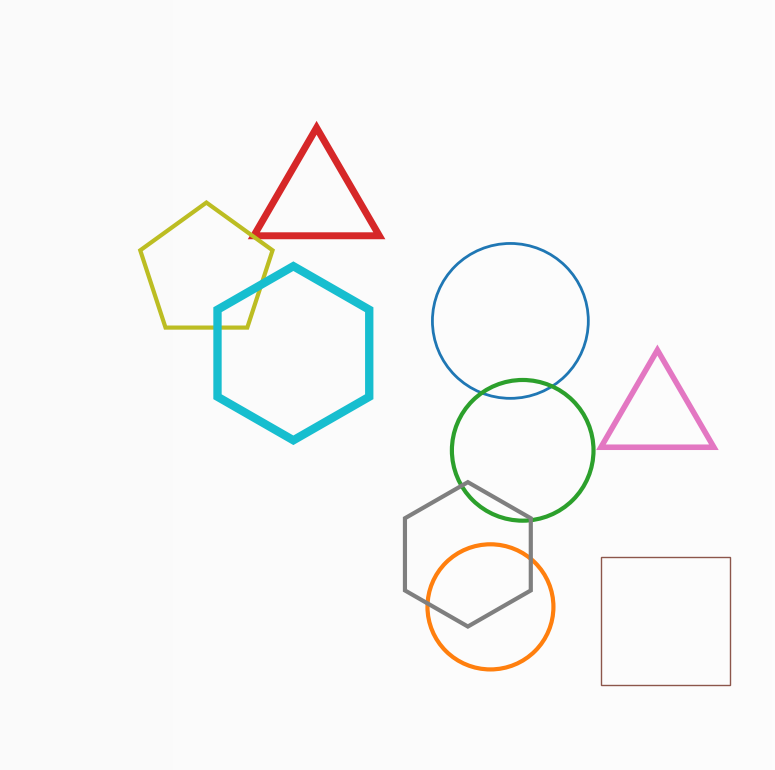[{"shape": "circle", "thickness": 1, "radius": 0.5, "center": [0.659, 0.583]}, {"shape": "circle", "thickness": 1.5, "radius": 0.41, "center": [0.633, 0.212]}, {"shape": "circle", "thickness": 1.5, "radius": 0.46, "center": [0.674, 0.415]}, {"shape": "triangle", "thickness": 2.5, "radius": 0.47, "center": [0.409, 0.741]}, {"shape": "square", "thickness": 0.5, "radius": 0.42, "center": [0.859, 0.193]}, {"shape": "triangle", "thickness": 2, "radius": 0.42, "center": [0.848, 0.461]}, {"shape": "hexagon", "thickness": 1.5, "radius": 0.47, "center": [0.604, 0.28]}, {"shape": "pentagon", "thickness": 1.5, "radius": 0.45, "center": [0.266, 0.647]}, {"shape": "hexagon", "thickness": 3, "radius": 0.57, "center": [0.379, 0.541]}]